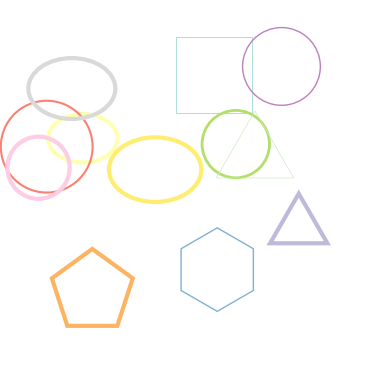[{"shape": "square", "thickness": 0.5, "radius": 0.5, "center": [0.556, 0.805]}, {"shape": "oval", "thickness": 3, "radius": 0.45, "center": [0.215, 0.641]}, {"shape": "triangle", "thickness": 3, "radius": 0.43, "center": [0.776, 0.411]}, {"shape": "circle", "thickness": 1.5, "radius": 0.6, "center": [0.121, 0.619]}, {"shape": "hexagon", "thickness": 1, "radius": 0.54, "center": [0.564, 0.3]}, {"shape": "pentagon", "thickness": 3, "radius": 0.55, "center": [0.24, 0.243]}, {"shape": "circle", "thickness": 2, "radius": 0.44, "center": [0.612, 0.626]}, {"shape": "circle", "thickness": 3, "radius": 0.4, "center": [0.1, 0.564]}, {"shape": "oval", "thickness": 3, "radius": 0.56, "center": [0.187, 0.77]}, {"shape": "circle", "thickness": 1, "radius": 0.5, "center": [0.731, 0.827]}, {"shape": "triangle", "thickness": 0.5, "radius": 0.58, "center": [0.662, 0.596]}, {"shape": "oval", "thickness": 3, "radius": 0.6, "center": [0.403, 0.559]}]